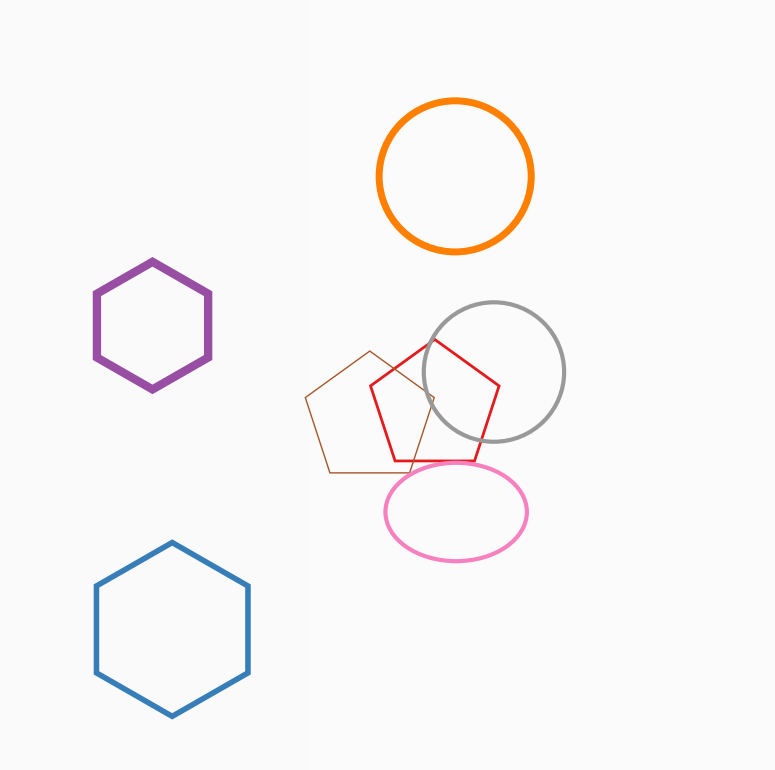[{"shape": "pentagon", "thickness": 1, "radius": 0.44, "center": [0.561, 0.472]}, {"shape": "hexagon", "thickness": 2, "radius": 0.56, "center": [0.222, 0.183]}, {"shape": "hexagon", "thickness": 3, "radius": 0.41, "center": [0.197, 0.577]}, {"shape": "circle", "thickness": 2.5, "radius": 0.49, "center": [0.587, 0.771]}, {"shape": "pentagon", "thickness": 0.5, "radius": 0.44, "center": [0.477, 0.457]}, {"shape": "oval", "thickness": 1.5, "radius": 0.46, "center": [0.589, 0.335]}, {"shape": "circle", "thickness": 1.5, "radius": 0.45, "center": [0.637, 0.517]}]